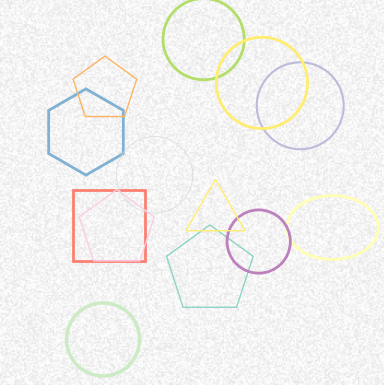[{"shape": "pentagon", "thickness": 1, "radius": 0.59, "center": [0.545, 0.298]}, {"shape": "oval", "thickness": 2, "radius": 0.59, "center": [0.864, 0.409]}, {"shape": "circle", "thickness": 1.5, "radius": 0.56, "center": [0.78, 0.725]}, {"shape": "square", "thickness": 2, "radius": 0.46, "center": [0.283, 0.415]}, {"shape": "hexagon", "thickness": 2, "radius": 0.56, "center": [0.223, 0.657]}, {"shape": "pentagon", "thickness": 1, "radius": 0.43, "center": [0.272, 0.768]}, {"shape": "circle", "thickness": 2, "radius": 0.53, "center": [0.529, 0.898]}, {"shape": "pentagon", "thickness": 1, "radius": 0.51, "center": [0.303, 0.405]}, {"shape": "circle", "thickness": 0.5, "radius": 0.5, "center": [0.402, 0.546]}, {"shape": "circle", "thickness": 2, "radius": 0.41, "center": [0.672, 0.373]}, {"shape": "circle", "thickness": 2.5, "radius": 0.47, "center": [0.268, 0.118]}, {"shape": "triangle", "thickness": 1, "radius": 0.44, "center": [0.56, 0.445]}, {"shape": "circle", "thickness": 2, "radius": 0.59, "center": [0.68, 0.785]}]